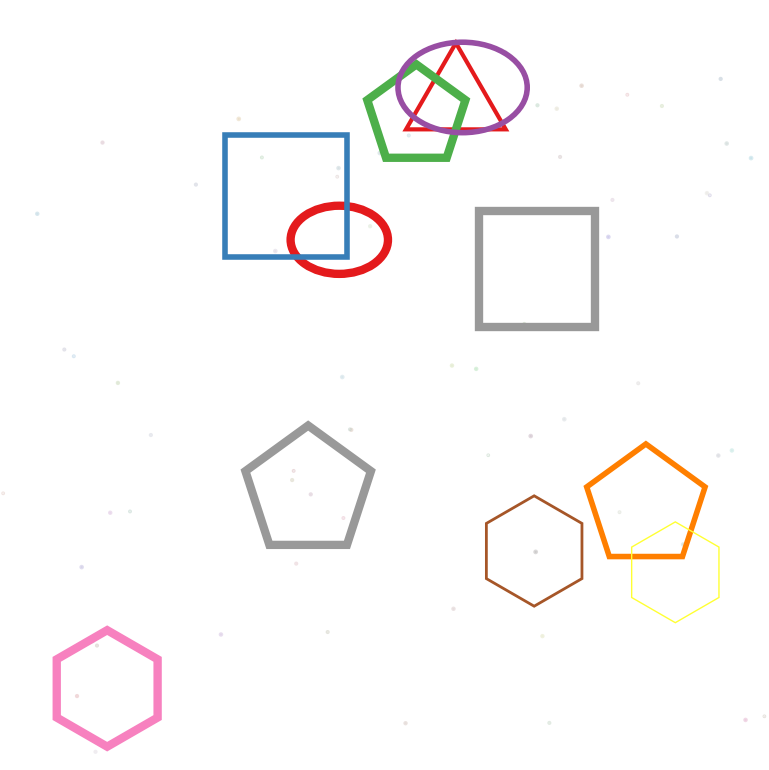[{"shape": "oval", "thickness": 3, "radius": 0.32, "center": [0.441, 0.689]}, {"shape": "triangle", "thickness": 1.5, "radius": 0.37, "center": [0.592, 0.869]}, {"shape": "square", "thickness": 2, "radius": 0.39, "center": [0.371, 0.745]}, {"shape": "pentagon", "thickness": 3, "radius": 0.34, "center": [0.541, 0.849]}, {"shape": "oval", "thickness": 2, "radius": 0.42, "center": [0.601, 0.886]}, {"shape": "pentagon", "thickness": 2, "radius": 0.4, "center": [0.839, 0.343]}, {"shape": "hexagon", "thickness": 0.5, "radius": 0.33, "center": [0.877, 0.257]}, {"shape": "hexagon", "thickness": 1, "radius": 0.36, "center": [0.694, 0.284]}, {"shape": "hexagon", "thickness": 3, "radius": 0.38, "center": [0.139, 0.106]}, {"shape": "square", "thickness": 3, "radius": 0.38, "center": [0.697, 0.65]}, {"shape": "pentagon", "thickness": 3, "radius": 0.43, "center": [0.4, 0.362]}]